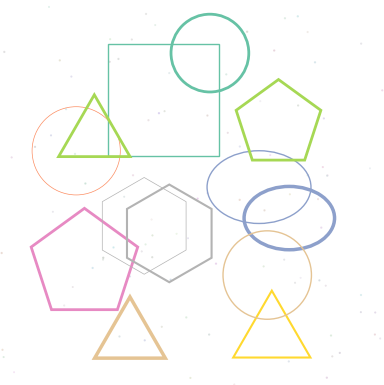[{"shape": "square", "thickness": 1, "radius": 0.73, "center": [0.425, 0.74]}, {"shape": "circle", "thickness": 2, "radius": 0.5, "center": [0.545, 0.862]}, {"shape": "circle", "thickness": 0.5, "radius": 0.57, "center": [0.198, 0.608]}, {"shape": "oval", "thickness": 2.5, "radius": 0.59, "center": [0.751, 0.434]}, {"shape": "oval", "thickness": 1, "radius": 0.67, "center": [0.673, 0.514]}, {"shape": "pentagon", "thickness": 2, "radius": 0.73, "center": [0.219, 0.313]}, {"shape": "pentagon", "thickness": 2, "radius": 0.58, "center": [0.723, 0.678]}, {"shape": "triangle", "thickness": 2, "radius": 0.54, "center": [0.245, 0.647]}, {"shape": "triangle", "thickness": 1.5, "radius": 0.58, "center": [0.706, 0.129]}, {"shape": "triangle", "thickness": 2.5, "radius": 0.53, "center": [0.338, 0.123]}, {"shape": "circle", "thickness": 1, "radius": 0.57, "center": [0.694, 0.286]}, {"shape": "hexagon", "thickness": 1.5, "radius": 0.63, "center": [0.44, 0.394]}, {"shape": "hexagon", "thickness": 0.5, "radius": 0.63, "center": [0.375, 0.413]}]